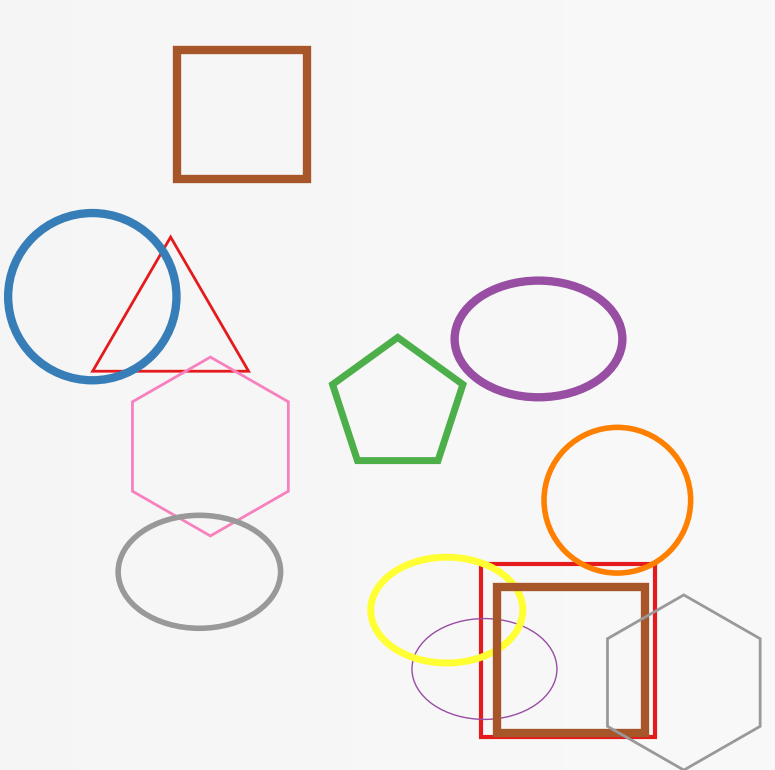[{"shape": "square", "thickness": 1.5, "radius": 0.56, "center": [0.733, 0.155]}, {"shape": "triangle", "thickness": 1, "radius": 0.58, "center": [0.22, 0.576]}, {"shape": "circle", "thickness": 3, "radius": 0.54, "center": [0.119, 0.615]}, {"shape": "pentagon", "thickness": 2.5, "radius": 0.44, "center": [0.513, 0.473]}, {"shape": "oval", "thickness": 0.5, "radius": 0.47, "center": [0.625, 0.131]}, {"shape": "oval", "thickness": 3, "radius": 0.54, "center": [0.695, 0.56]}, {"shape": "circle", "thickness": 2, "radius": 0.47, "center": [0.797, 0.35]}, {"shape": "oval", "thickness": 2.5, "radius": 0.49, "center": [0.576, 0.208]}, {"shape": "square", "thickness": 3, "radius": 0.42, "center": [0.312, 0.851]}, {"shape": "square", "thickness": 3, "radius": 0.47, "center": [0.737, 0.143]}, {"shape": "hexagon", "thickness": 1, "radius": 0.58, "center": [0.271, 0.42]}, {"shape": "hexagon", "thickness": 1, "radius": 0.57, "center": [0.882, 0.114]}, {"shape": "oval", "thickness": 2, "radius": 0.52, "center": [0.257, 0.257]}]